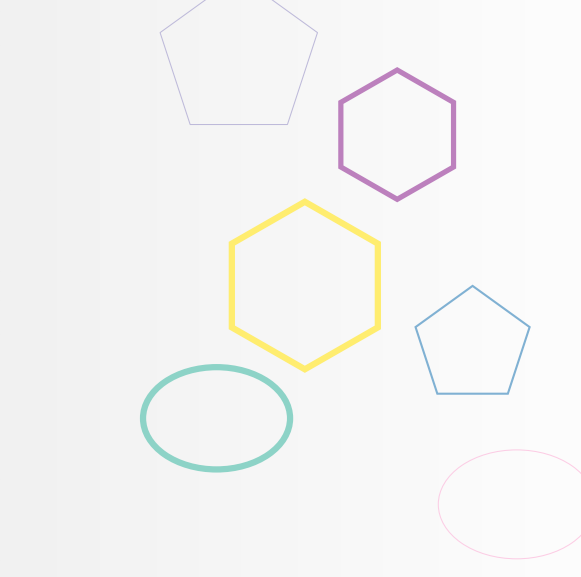[{"shape": "oval", "thickness": 3, "radius": 0.63, "center": [0.373, 0.275]}, {"shape": "pentagon", "thickness": 0.5, "radius": 0.71, "center": [0.411, 0.899]}, {"shape": "pentagon", "thickness": 1, "radius": 0.52, "center": [0.813, 0.401]}, {"shape": "oval", "thickness": 0.5, "radius": 0.67, "center": [0.889, 0.126]}, {"shape": "hexagon", "thickness": 2.5, "radius": 0.56, "center": [0.683, 0.766]}, {"shape": "hexagon", "thickness": 3, "radius": 0.73, "center": [0.524, 0.505]}]